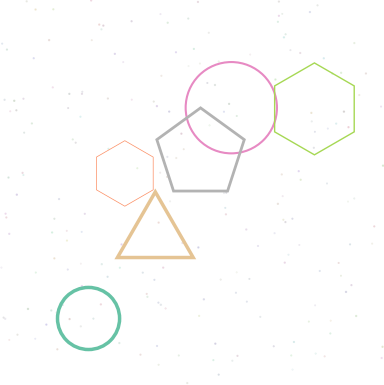[{"shape": "circle", "thickness": 2.5, "radius": 0.4, "center": [0.23, 0.173]}, {"shape": "hexagon", "thickness": 0.5, "radius": 0.43, "center": [0.324, 0.549]}, {"shape": "circle", "thickness": 1.5, "radius": 0.59, "center": [0.601, 0.72]}, {"shape": "hexagon", "thickness": 1, "radius": 0.6, "center": [0.817, 0.717]}, {"shape": "triangle", "thickness": 2.5, "radius": 0.57, "center": [0.403, 0.388]}, {"shape": "pentagon", "thickness": 2, "radius": 0.6, "center": [0.521, 0.6]}]